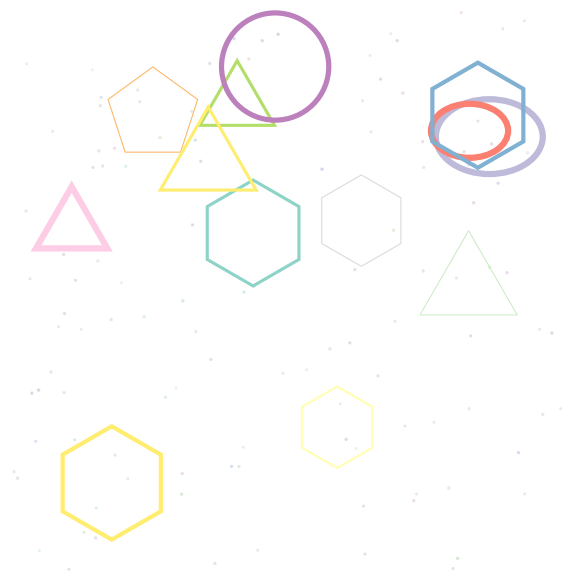[{"shape": "hexagon", "thickness": 1.5, "radius": 0.46, "center": [0.438, 0.596]}, {"shape": "hexagon", "thickness": 1, "radius": 0.35, "center": [0.584, 0.259]}, {"shape": "oval", "thickness": 3, "radius": 0.46, "center": [0.847, 0.763]}, {"shape": "oval", "thickness": 3, "radius": 0.33, "center": [0.813, 0.773]}, {"shape": "hexagon", "thickness": 2, "radius": 0.45, "center": [0.827, 0.8]}, {"shape": "pentagon", "thickness": 0.5, "radius": 0.41, "center": [0.265, 0.802]}, {"shape": "triangle", "thickness": 1.5, "radius": 0.37, "center": [0.411, 0.819]}, {"shape": "triangle", "thickness": 3, "radius": 0.36, "center": [0.124, 0.605]}, {"shape": "hexagon", "thickness": 0.5, "radius": 0.4, "center": [0.626, 0.617]}, {"shape": "circle", "thickness": 2.5, "radius": 0.46, "center": [0.476, 0.884]}, {"shape": "triangle", "thickness": 0.5, "radius": 0.49, "center": [0.811, 0.502]}, {"shape": "triangle", "thickness": 1.5, "radius": 0.48, "center": [0.361, 0.718]}, {"shape": "hexagon", "thickness": 2, "radius": 0.49, "center": [0.193, 0.163]}]